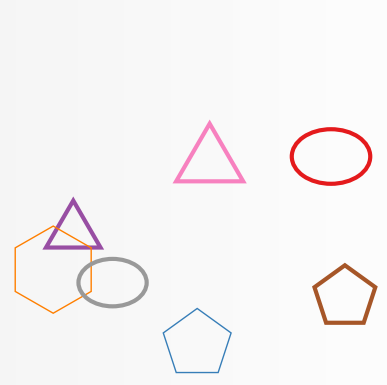[{"shape": "oval", "thickness": 3, "radius": 0.51, "center": [0.854, 0.593]}, {"shape": "pentagon", "thickness": 1, "radius": 0.46, "center": [0.509, 0.107]}, {"shape": "triangle", "thickness": 3, "radius": 0.41, "center": [0.189, 0.398]}, {"shape": "hexagon", "thickness": 1, "radius": 0.57, "center": [0.137, 0.3]}, {"shape": "pentagon", "thickness": 3, "radius": 0.41, "center": [0.89, 0.228]}, {"shape": "triangle", "thickness": 3, "radius": 0.5, "center": [0.541, 0.579]}, {"shape": "oval", "thickness": 3, "radius": 0.44, "center": [0.29, 0.266]}]